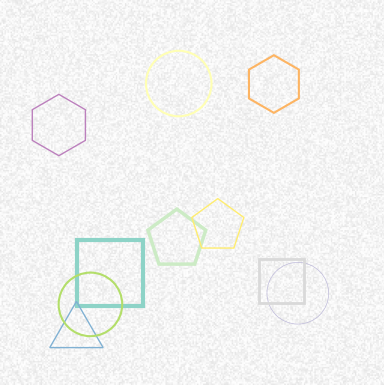[{"shape": "square", "thickness": 3, "radius": 0.43, "center": [0.285, 0.291]}, {"shape": "circle", "thickness": 1.5, "radius": 0.43, "center": [0.464, 0.783]}, {"shape": "circle", "thickness": 0.5, "radius": 0.4, "center": [0.774, 0.238]}, {"shape": "triangle", "thickness": 1, "radius": 0.4, "center": [0.199, 0.137]}, {"shape": "hexagon", "thickness": 1.5, "radius": 0.37, "center": [0.711, 0.782]}, {"shape": "circle", "thickness": 1.5, "radius": 0.41, "center": [0.235, 0.209]}, {"shape": "square", "thickness": 2, "radius": 0.29, "center": [0.732, 0.271]}, {"shape": "hexagon", "thickness": 1, "radius": 0.4, "center": [0.153, 0.675]}, {"shape": "pentagon", "thickness": 2.5, "radius": 0.39, "center": [0.459, 0.378]}, {"shape": "pentagon", "thickness": 1, "radius": 0.35, "center": [0.566, 0.413]}]